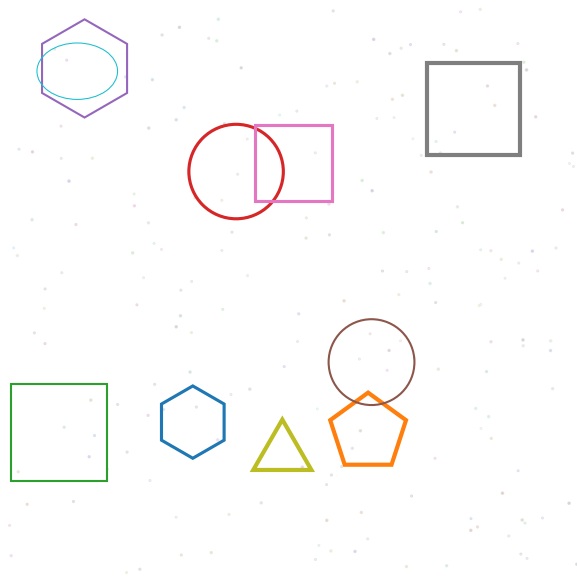[{"shape": "hexagon", "thickness": 1.5, "radius": 0.31, "center": [0.334, 0.268]}, {"shape": "pentagon", "thickness": 2, "radius": 0.34, "center": [0.637, 0.25]}, {"shape": "square", "thickness": 1, "radius": 0.42, "center": [0.102, 0.25]}, {"shape": "circle", "thickness": 1.5, "radius": 0.41, "center": [0.409, 0.702]}, {"shape": "hexagon", "thickness": 1, "radius": 0.43, "center": [0.146, 0.881]}, {"shape": "circle", "thickness": 1, "radius": 0.37, "center": [0.643, 0.372]}, {"shape": "square", "thickness": 1.5, "radius": 0.33, "center": [0.508, 0.717]}, {"shape": "square", "thickness": 2, "radius": 0.4, "center": [0.82, 0.811]}, {"shape": "triangle", "thickness": 2, "radius": 0.29, "center": [0.489, 0.214]}, {"shape": "oval", "thickness": 0.5, "radius": 0.35, "center": [0.134, 0.876]}]